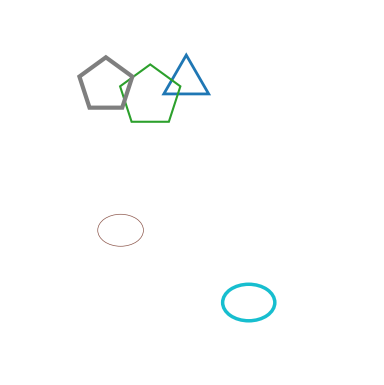[{"shape": "triangle", "thickness": 2, "radius": 0.34, "center": [0.484, 0.79]}, {"shape": "pentagon", "thickness": 1.5, "radius": 0.41, "center": [0.39, 0.75]}, {"shape": "oval", "thickness": 0.5, "radius": 0.3, "center": [0.313, 0.402]}, {"shape": "pentagon", "thickness": 3, "radius": 0.36, "center": [0.275, 0.779]}, {"shape": "oval", "thickness": 2.5, "radius": 0.34, "center": [0.646, 0.214]}]